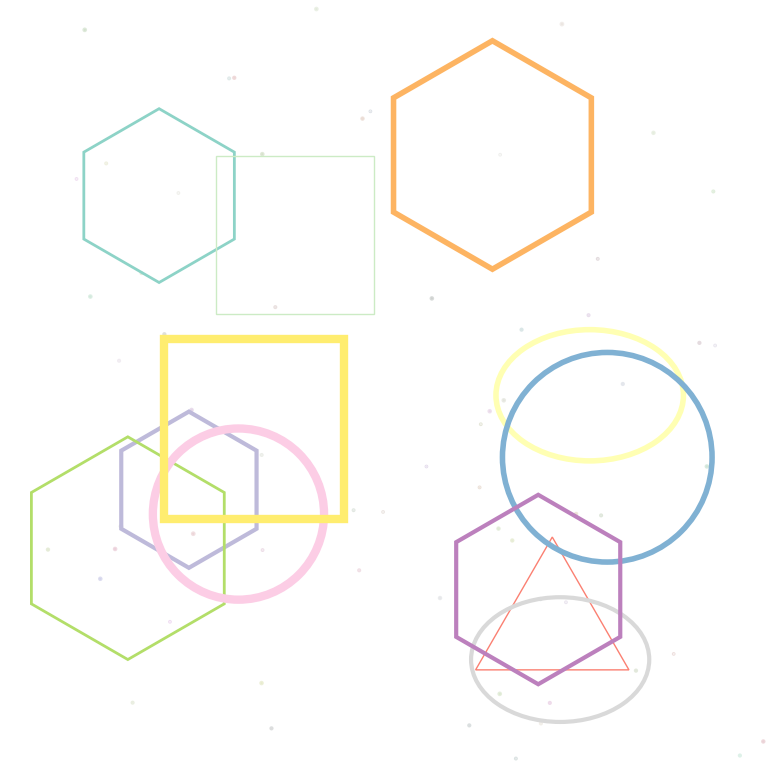[{"shape": "hexagon", "thickness": 1, "radius": 0.56, "center": [0.207, 0.746]}, {"shape": "oval", "thickness": 2, "radius": 0.61, "center": [0.766, 0.487]}, {"shape": "hexagon", "thickness": 1.5, "radius": 0.51, "center": [0.245, 0.364]}, {"shape": "triangle", "thickness": 0.5, "radius": 0.57, "center": [0.717, 0.188]}, {"shape": "circle", "thickness": 2, "radius": 0.68, "center": [0.789, 0.406]}, {"shape": "hexagon", "thickness": 2, "radius": 0.74, "center": [0.64, 0.799]}, {"shape": "hexagon", "thickness": 1, "radius": 0.72, "center": [0.166, 0.288]}, {"shape": "circle", "thickness": 3, "radius": 0.56, "center": [0.31, 0.332]}, {"shape": "oval", "thickness": 1.5, "radius": 0.58, "center": [0.727, 0.143]}, {"shape": "hexagon", "thickness": 1.5, "radius": 0.62, "center": [0.699, 0.234]}, {"shape": "square", "thickness": 0.5, "radius": 0.51, "center": [0.384, 0.694]}, {"shape": "square", "thickness": 3, "radius": 0.58, "center": [0.33, 0.443]}]